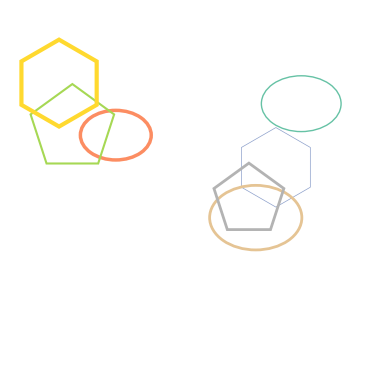[{"shape": "oval", "thickness": 1, "radius": 0.52, "center": [0.782, 0.731]}, {"shape": "oval", "thickness": 2.5, "radius": 0.46, "center": [0.301, 0.649]}, {"shape": "hexagon", "thickness": 0.5, "radius": 0.52, "center": [0.717, 0.565]}, {"shape": "pentagon", "thickness": 1.5, "radius": 0.57, "center": [0.188, 0.668]}, {"shape": "hexagon", "thickness": 3, "radius": 0.56, "center": [0.153, 0.784]}, {"shape": "oval", "thickness": 2, "radius": 0.6, "center": [0.664, 0.435]}, {"shape": "pentagon", "thickness": 2, "radius": 0.48, "center": [0.647, 0.481]}]